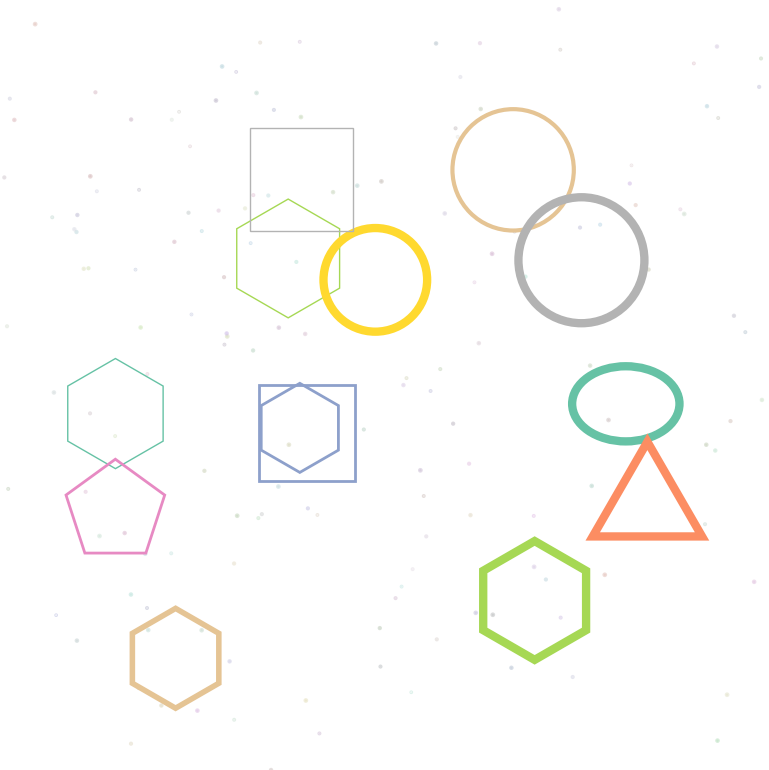[{"shape": "oval", "thickness": 3, "radius": 0.35, "center": [0.813, 0.476]}, {"shape": "hexagon", "thickness": 0.5, "radius": 0.36, "center": [0.15, 0.463]}, {"shape": "triangle", "thickness": 3, "radius": 0.41, "center": [0.841, 0.344]}, {"shape": "hexagon", "thickness": 1, "radius": 0.29, "center": [0.389, 0.444]}, {"shape": "square", "thickness": 1, "radius": 0.31, "center": [0.399, 0.438]}, {"shape": "pentagon", "thickness": 1, "radius": 0.34, "center": [0.15, 0.336]}, {"shape": "hexagon", "thickness": 3, "radius": 0.39, "center": [0.694, 0.22]}, {"shape": "hexagon", "thickness": 0.5, "radius": 0.39, "center": [0.374, 0.664]}, {"shape": "circle", "thickness": 3, "radius": 0.34, "center": [0.487, 0.637]}, {"shape": "hexagon", "thickness": 2, "radius": 0.32, "center": [0.228, 0.145]}, {"shape": "circle", "thickness": 1.5, "radius": 0.39, "center": [0.666, 0.779]}, {"shape": "circle", "thickness": 3, "radius": 0.41, "center": [0.755, 0.662]}, {"shape": "square", "thickness": 0.5, "radius": 0.33, "center": [0.391, 0.767]}]